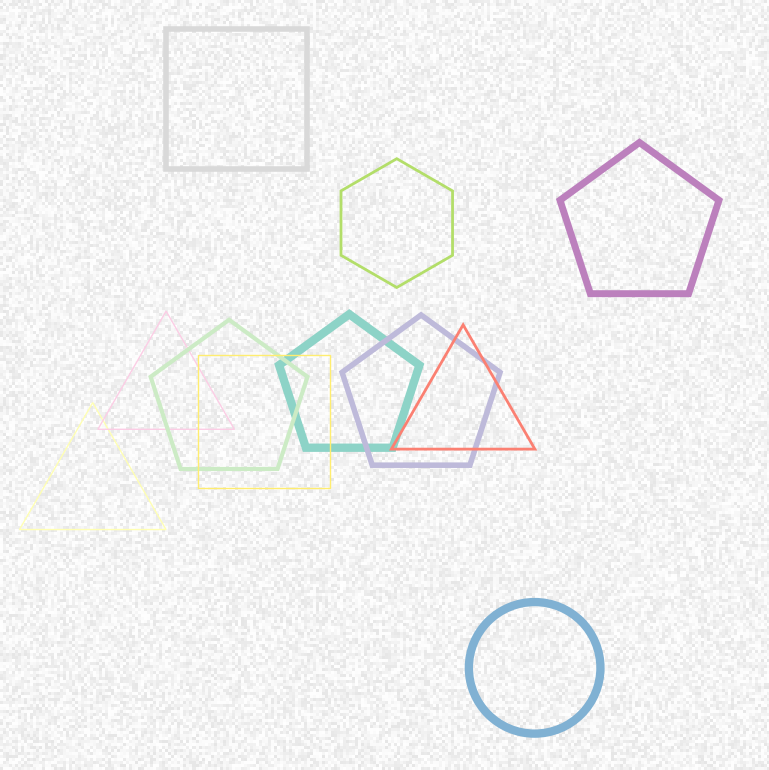[{"shape": "pentagon", "thickness": 3, "radius": 0.48, "center": [0.454, 0.496]}, {"shape": "triangle", "thickness": 0.5, "radius": 0.55, "center": [0.12, 0.367]}, {"shape": "pentagon", "thickness": 2, "radius": 0.54, "center": [0.547, 0.483]}, {"shape": "triangle", "thickness": 1, "radius": 0.54, "center": [0.601, 0.471]}, {"shape": "circle", "thickness": 3, "radius": 0.43, "center": [0.694, 0.133]}, {"shape": "hexagon", "thickness": 1, "radius": 0.42, "center": [0.515, 0.71]}, {"shape": "triangle", "thickness": 0.5, "radius": 0.51, "center": [0.216, 0.494]}, {"shape": "square", "thickness": 2, "radius": 0.46, "center": [0.307, 0.871]}, {"shape": "pentagon", "thickness": 2.5, "radius": 0.54, "center": [0.83, 0.706]}, {"shape": "pentagon", "thickness": 1.5, "radius": 0.54, "center": [0.297, 0.478]}, {"shape": "square", "thickness": 0.5, "radius": 0.43, "center": [0.342, 0.453]}]